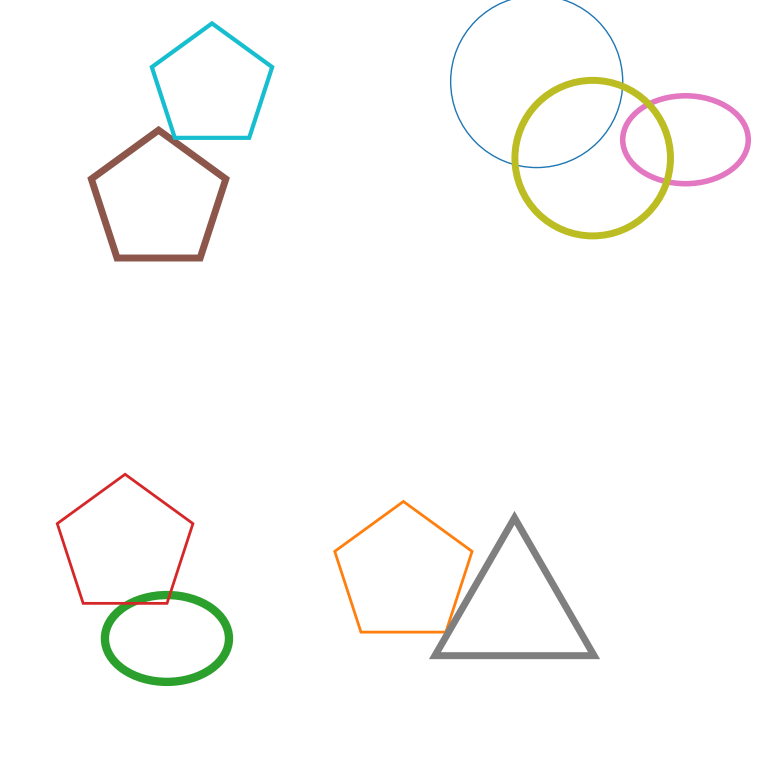[{"shape": "circle", "thickness": 0.5, "radius": 0.56, "center": [0.697, 0.894]}, {"shape": "pentagon", "thickness": 1, "radius": 0.47, "center": [0.524, 0.255]}, {"shape": "oval", "thickness": 3, "radius": 0.4, "center": [0.217, 0.171]}, {"shape": "pentagon", "thickness": 1, "radius": 0.46, "center": [0.162, 0.291]}, {"shape": "pentagon", "thickness": 2.5, "radius": 0.46, "center": [0.206, 0.739]}, {"shape": "oval", "thickness": 2, "radius": 0.41, "center": [0.89, 0.819]}, {"shape": "triangle", "thickness": 2.5, "radius": 0.6, "center": [0.668, 0.208]}, {"shape": "circle", "thickness": 2.5, "radius": 0.51, "center": [0.77, 0.795]}, {"shape": "pentagon", "thickness": 1.5, "radius": 0.41, "center": [0.275, 0.887]}]